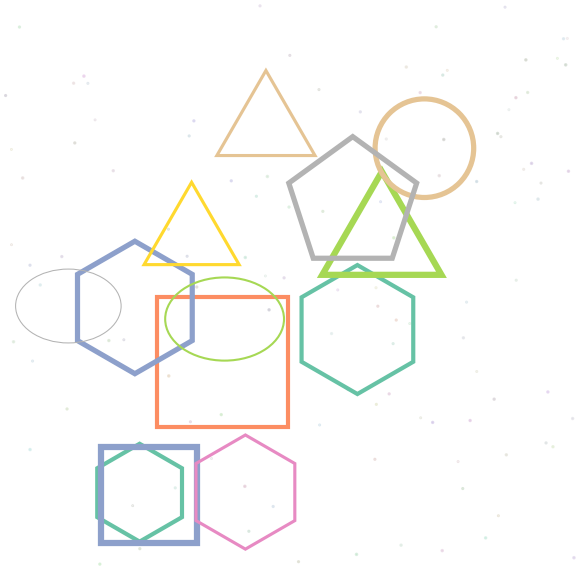[{"shape": "hexagon", "thickness": 2, "radius": 0.42, "center": [0.242, 0.146]}, {"shape": "hexagon", "thickness": 2, "radius": 0.56, "center": [0.619, 0.428]}, {"shape": "square", "thickness": 2, "radius": 0.57, "center": [0.385, 0.372]}, {"shape": "hexagon", "thickness": 2.5, "radius": 0.57, "center": [0.234, 0.467]}, {"shape": "square", "thickness": 3, "radius": 0.42, "center": [0.258, 0.142]}, {"shape": "hexagon", "thickness": 1.5, "radius": 0.49, "center": [0.425, 0.147]}, {"shape": "oval", "thickness": 1, "radius": 0.51, "center": [0.389, 0.447]}, {"shape": "triangle", "thickness": 3, "radius": 0.6, "center": [0.661, 0.583]}, {"shape": "triangle", "thickness": 1.5, "radius": 0.48, "center": [0.332, 0.588]}, {"shape": "circle", "thickness": 2.5, "radius": 0.43, "center": [0.735, 0.743]}, {"shape": "triangle", "thickness": 1.5, "radius": 0.49, "center": [0.46, 0.779]}, {"shape": "pentagon", "thickness": 2.5, "radius": 0.58, "center": [0.611, 0.646]}, {"shape": "oval", "thickness": 0.5, "radius": 0.46, "center": [0.118, 0.469]}]